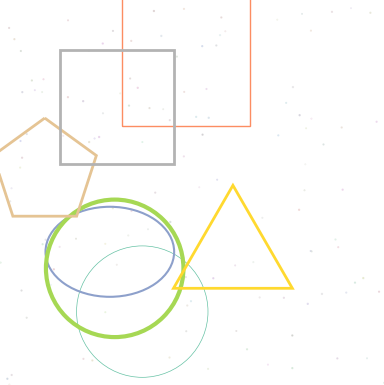[{"shape": "circle", "thickness": 0.5, "radius": 0.85, "center": [0.37, 0.191]}, {"shape": "square", "thickness": 1, "radius": 0.83, "center": [0.483, 0.84]}, {"shape": "oval", "thickness": 1.5, "radius": 0.84, "center": [0.285, 0.346]}, {"shape": "circle", "thickness": 3, "radius": 0.89, "center": [0.298, 0.303]}, {"shape": "triangle", "thickness": 2, "radius": 0.89, "center": [0.605, 0.34]}, {"shape": "pentagon", "thickness": 2, "radius": 0.7, "center": [0.116, 0.552]}, {"shape": "square", "thickness": 2, "radius": 0.74, "center": [0.303, 0.722]}]